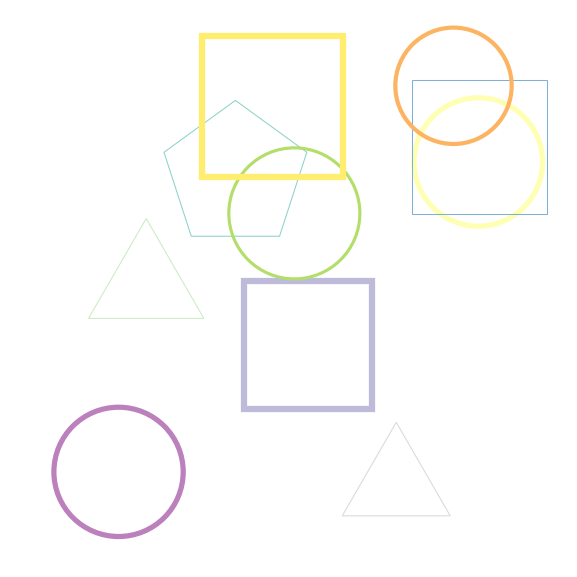[{"shape": "pentagon", "thickness": 0.5, "radius": 0.65, "center": [0.408, 0.695]}, {"shape": "circle", "thickness": 2.5, "radius": 0.56, "center": [0.828, 0.719]}, {"shape": "square", "thickness": 3, "radius": 0.55, "center": [0.534, 0.401]}, {"shape": "square", "thickness": 0.5, "radius": 0.58, "center": [0.83, 0.745]}, {"shape": "circle", "thickness": 2, "radius": 0.5, "center": [0.785, 0.851]}, {"shape": "circle", "thickness": 1.5, "radius": 0.57, "center": [0.51, 0.63]}, {"shape": "triangle", "thickness": 0.5, "radius": 0.54, "center": [0.686, 0.16]}, {"shape": "circle", "thickness": 2.5, "radius": 0.56, "center": [0.205, 0.182]}, {"shape": "triangle", "thickness": 0.5, "radius": 0.58, "center": [0.253, 0.505]}, {"shape": "square", "thickness": 3, "radius": 0.61, "center": [0.472, 0.815]}]